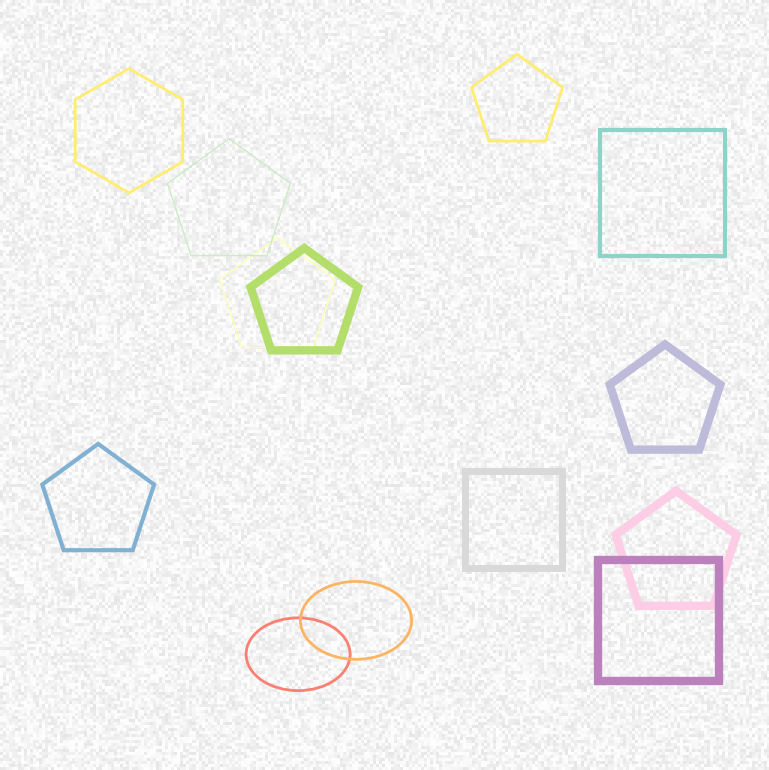[{"shape": "square", "thickness": 1.5, "radius": 0.41, "center": [0.861, 0.749]}, {"shape": "pentagon", "thickness": 0.5, "radius": 0.39, "center": [0.36, 0.612]}, {"shape": "pentagon", "thickness": 3, "radius": 0.38, "center": [0.864, 0.477]}, {"shape": "oval", "thickness": 1, "radius": 0.34, "center": [0.387, 0.15]}, {"shape": "pentagon", "thickness": 1.5, "radius": 0.38, "center": [0.128, 0.347]}, {"shape": "oval", "thickness": 1, "radius": 0.36, "center": [0.462, 0.194]}, {"shape": "pentagon", "thickness": 3, "radius": 0.37, "center": [0.395, 0.604]}, {"shape": "pentagon", "thickness": 3, "radius": 0.41, "center": [0.878, 0.28]}, {"shape": "square", "thickness": 2.5, "radius": 0.32, "center": [0.667, 0.326]}, {"shape": "square", "thickness": 3, "radius": 0.39, "center": [0.855, 0.194]}, {"shape": "pentagon", "thickness": 0.5, "radius": 0.42, "center": [0.297, 0.736]}, {"shape": "hexagon", "thickness": 1, "radius": 0.4, "center": [0.168, 0.83]}, {"shape": "pentagon", "thickness": 1, "radius": 0.31, "center": [0.672, 0.867]}]